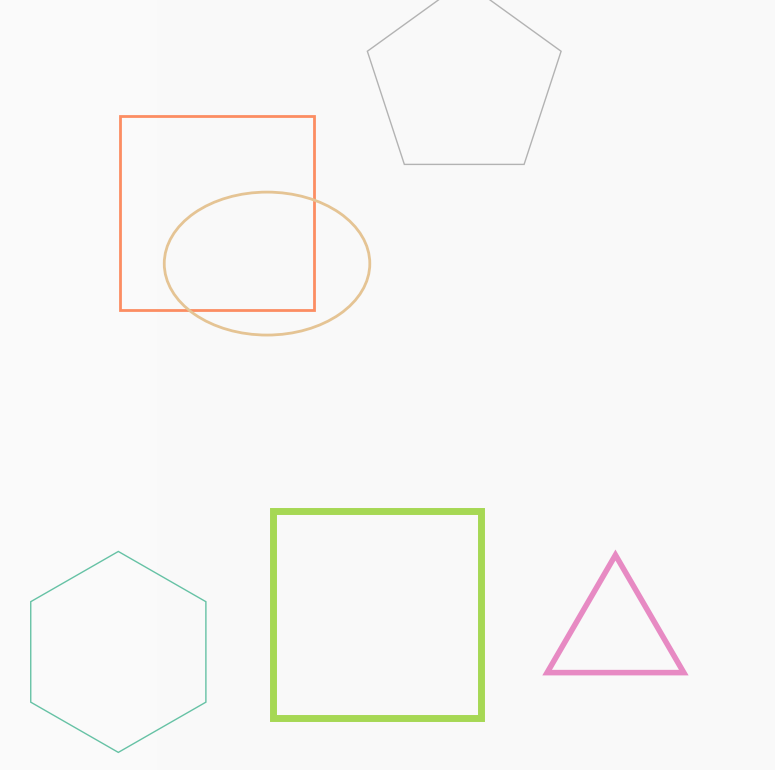[{"shape": "hexagon", "thickness": 0.5, "radius": 0.65, "center": [0.153, 0.153]}, {"shape": "square", "thickness": 1, "radius": 0.63, "center": [0.28, 0.724]}, {"shape": "triangle", "thickness": 2, "radius": 0.51, "center": [0.794, 0.177]}, {"shape": "square", "thickness": 2.5, "radius": 0.67, "center": [0.487, 0.202]}, {"shape": "oval", "thickness": 1, "radius": 0.66, "center": [0.345, 0.658]}, {"shape": "pentagon", "thickness": 0.5, "radius": 0.66, "center": [0.599, 0.893]}]